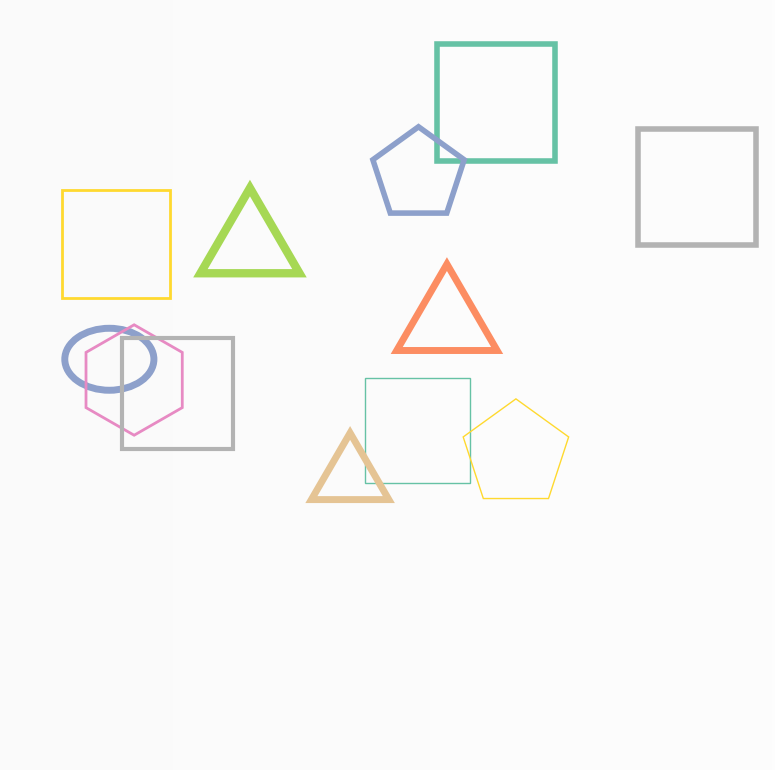[{"shape": "square", "thickness": 0.5, "radius": 0.34, "center": [0.539, 0.441]}, {"shape": "square", "thickness": 2, "radius": 0.38, "center": [0.64, 0.867]}, {"shape": "triangle", "thickness": 2.5, "radius": 0.37, "center": [0.577, 0.582]}, {"shape": "pentagon", "thickness": 2, "radius": 0.31, "center": [0.54, 0.773]}, {"shape": "oval", "thickness": 2.5, "radius": 0.29, "center": [0.141, 0.533]}, {"shape": "hexagon", "thickness": 1, "radius": 0.36, "center": [0.173, 0.506]}, {"shape": "triangle", "thickness": 3, "radius": 0.37, "center": [0.323, 0.682]}, {"shape": "square", "thickness": 1, "radius": 0.35, "center": [0.149, 0.683]}, {"shape": "pentagon", "thickness": 0.5, "radius": 0.36, "center": [0.666, 0.41]}, {"shape": "triangle", "thickness": 2.5, "radius": 0.29, "center": [0.452, 0.38]}, {"shape": "square", "thickness": 1.5, "radius": 0.36, "center": [0.229, 0.489]}, {"shape": "square", "thickness": 2, "radius": 0.38, "center": [0.899, 0.757]}]